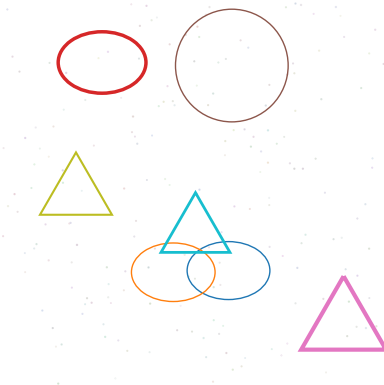[{"shape": "oval", "thickness": 1, "radius": 0.54, "center": [0.594, 0.297]}, {"shape": "oval", "thickness": 1, "radius": 0.54, "center": [0.45, 0.293]}, {"shape": "oval", "thickness": 2.5, "radius": 0.57, "center": [0.265, 0.838]}, {"shape": "circle", "thickness": 1, "radius": 0.73, "center": [0.602, 0.83]}, {"shape": "triangle", "thickness": 3, "radius": 0.64, "center": [0.892, 0.155]}, {"shape": "triangle", "thickness": 1.5, "radius": 0.54, "center": [0.197, 0.496]}, {"shape": "triangle", "thickness": 2, "radius": 0.52, "center": [0.508, 0.396]}]